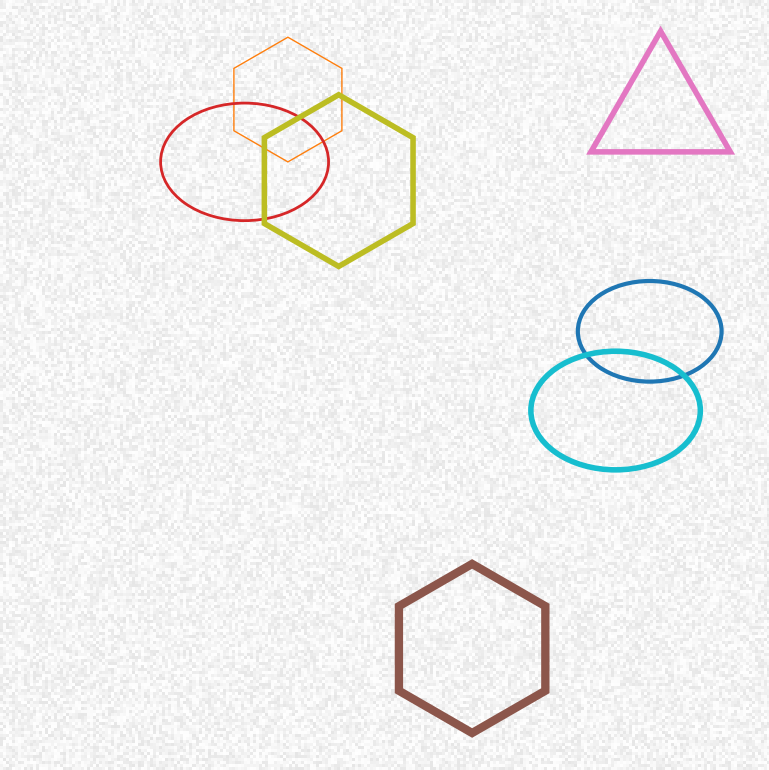[{"shape": "oval", "thickness": 1.5, "radius": 0.47, "center": [0.844, 0.57]}, {"shape": "hexagon", "thickness": 0.5, "radius": 0.4, "center": [0.374, 0.871]}, {"shape": "oval", "thickness": 1, "radius": 0.55, "center": [0.318, 0.79]}, {"shape": "hexagon", "thickness": 3, "radius": 0.55, "center": [0.613, 0.158]}, {"shape": "triangle", "thickness": 2, "radius": 0.52, "center": [0.858, 0.855]}, {"shape": "hexagon", "thickness": 2, "radius": 0.56, "center": [0.44, 0.765]}, {"shape": "oval", "thickness": 2, "radius": 0.55, "center": [0.799, 0.467]}]